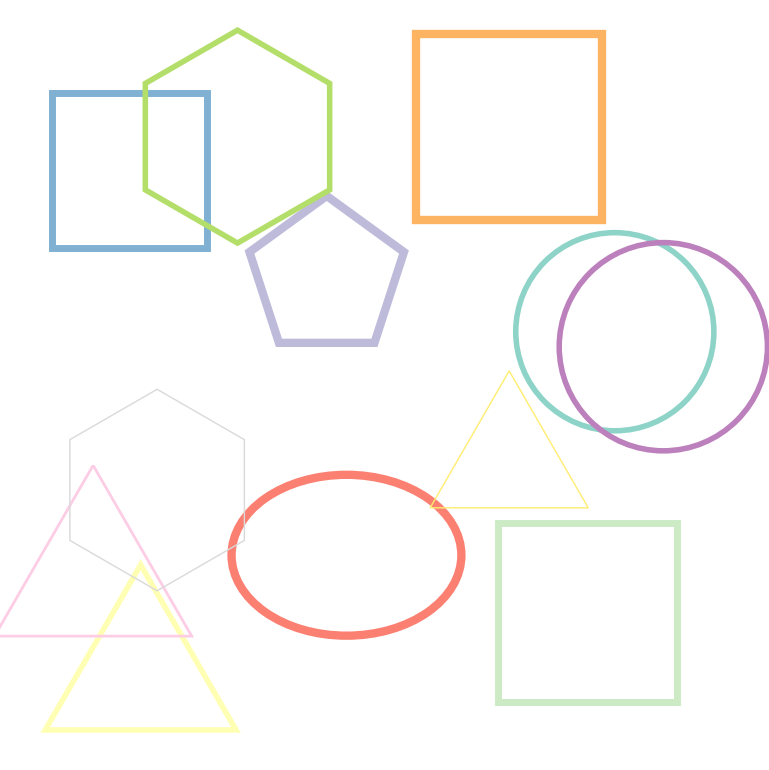[{"shape": "circle", "thickness": 2, "radius": 0.64, "center": [0.798, 0.569]}, {"shape": "triangle", "thickness": 2, "radius": 0.71, "center": [0.183, 0.123]}, {"shape": "pentagon", "thickness": 3, "radius": 0.53, "center": [0.424, 0.64]}, {"shape": "oval", "thickness": 3, "radius": 0.75, "center": [0.45, 0.279]}, {"shape": "square", "thickness": 2.5, "radius": 0.5, "center": [0.169, 0.779]}, {"shape": "square", "thickness": 3, "radius": 0.6, "center": [0.661, 0.835]}, {"shape": "hexagon", "thickness": 2, "radius": 0.69, "center": [0.308, 0.823]}, {"shape": "triangle", "thickness": 1, "radius": 0.74, "center": [0.121, 0.248]}, {"shape": "hexagon", "thickness": 0.5, "radius": 0.65, "center": [0.204, 0.364]}, {"shape": "circle", "thickness": 2, "radius": 0.68, "center": [0.861, 0.55]}, {"shape": "square", "thickness": 2.5, "radius": 0.58, "center": [0.763, 0.205]}, {"shape": "triangle", "thickness": 0.5, "radius": 0.59, "center": [0.661, 0.4]}]